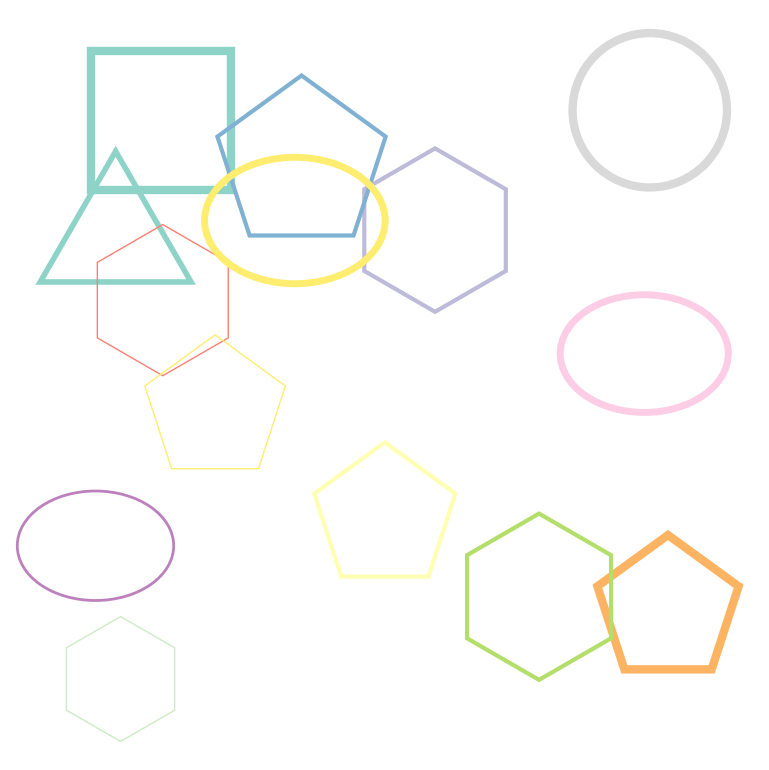[{"shape": "square", "thickness": 3, "radius": 0.45, "center": [0.209, 0.844]}, {"shape": "triangle", "thickness": 2, "radius": 0.57, "center": [0.15, 0.69]}, {"shape": "pentagon", "thickness": 1.5, "radius": 0.48, "center": [0.5, 0.329]}, {"shape": "hexagon", "thickness": 1.5, "radius": 0.53, "center": [0.565, 0.701]}, {"shape": "hexagon", "thickness": 0.5, "radius": 0.49, "center": [0.211, 0.61]}, {"shape": "pentagon", "thickness": 1.5, "radius": 0.57, "center": [0.392, 0.787]}, {"shape": "pentagon", "thickness": 3, "radius": 0.48, "center": [0.868, 0.209]}, {"shape": "hexagon", "thickness": 1.5, "radius": 0.54, "center": [0.7, 0.225]}, {"shape": "oval", "thickness": 2.5, "radius": 0.55, "center": [0.837, 0.541]}, {"shape": "circle", "thickness": 3, "radius": 0.5, "center": [0.844, 0.857]}, {"shape": "oval", "thickness": 1, "radius": 0.51, "center": [0.124, 0.291]}, {"shape": "hexagon", "thickness": 0.5, "radius": 0.41, "center": [0.157, 0.118]}, {"shape": "oval", "thickness": 2.5, "radius": 0.59, "center": [0.383, 0.714]}, {"shape": "pentagon", "thickness": 0.5, "radius": 0.48, "center": [0.279, 0.469]}]